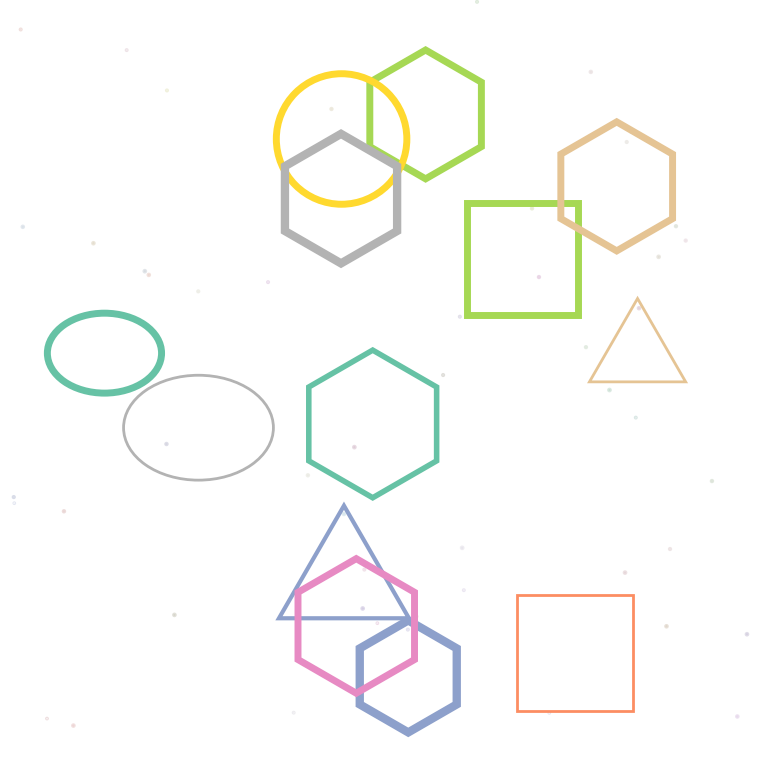[{"shape": "oval", "thickness": 2.5, "radius": 0.37, "center": [0.136, 0.541]}, {"shape": "hexagon", "thickness": 2, "radius": 0.48, "center": [0.484, 0.449]}, {"shape": "square", "thickness": 1, "radius": 0.38, "center": [0.746, 0.152]}, {"shape": "triangle", "thickness": 1.5, "radius": 0.49, "center": [0.447, 0.246]}, {"shape": "hexagon", "thickness": 3, "radius": 0.36, "center": [0.53, 0.122]}, {"shape": "hexagon", "thickness": 2.5, "radius": 0.44, "center": [0.463, 0.187]}, {"shape": "square", "thickness": 2.5, "radius": 0.36, "center": [0.678, 0.663]}, {"shape": "hexagon", "thickness": 2.5, "radius": 0.42, "center": [0.553, 0.851]}, {"shape": "circle", "thickness": 2.5, "radius": 0.42, "center": [0.444, 0.82]}, {"shape": "hexagon", "thickness": 2.5, "radius": 0.42, "center": [0.801, 0.758]}, {"shape": "triangle", "thickness": 1, "radius": 0.36, "center": [0.828, 0.54]}, {"shape": "hexagon", "thickness": 3, "radius": 0.42, "center": [0.443, 0.742]}, {"shape": "oval", "thickness": 1, "radius": 0.49, "center": [0.258, 0.445]}]